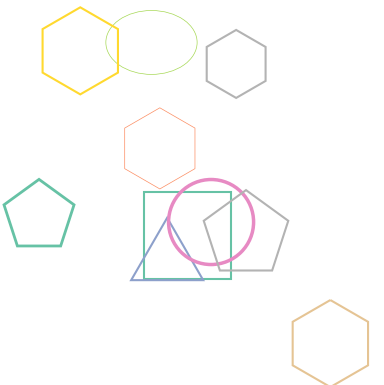[{"shape": "square", "thickness": 1.5, "radius": 0.57, "center": [0.488, 0.389]}, {"shape": "pentagon", "thickness": 2, "radius": 0.48, "center": [0.101, 0.438]}, {"shape": "hexagon", "thickness": 0.5, "radius": 0.53, "center": [0.415, 0.615]}, {"shape": "triangle", "thickness": 1.5, "radius": 0.54, "center": [0.434, 0.326]}, {"shape": "circle", "thickness": 2.5, "radius": 0.55, "center": [0.548, 0.423]}, {"shape": "oval", "thickness": 0.5, "radius": 0.59, "center": [0.393, 0.89]}, {"shape": "hexagon", "thickness": 1.5, "radius": 0.57, "center": [0.208, 0.868]}, {"shape": "hexagon", "thickness": 1.5, "radius": 0.57, "center": [0.858, 0.108]}, {"shape": "hexagon", "thickness": 1.5, "radius": 0.44, "center": [0.613, 0.834]}, {"shape": "pentagon", "thickness": 1.5, "radius": 0.58, "center": [0.639, 0.391]}]